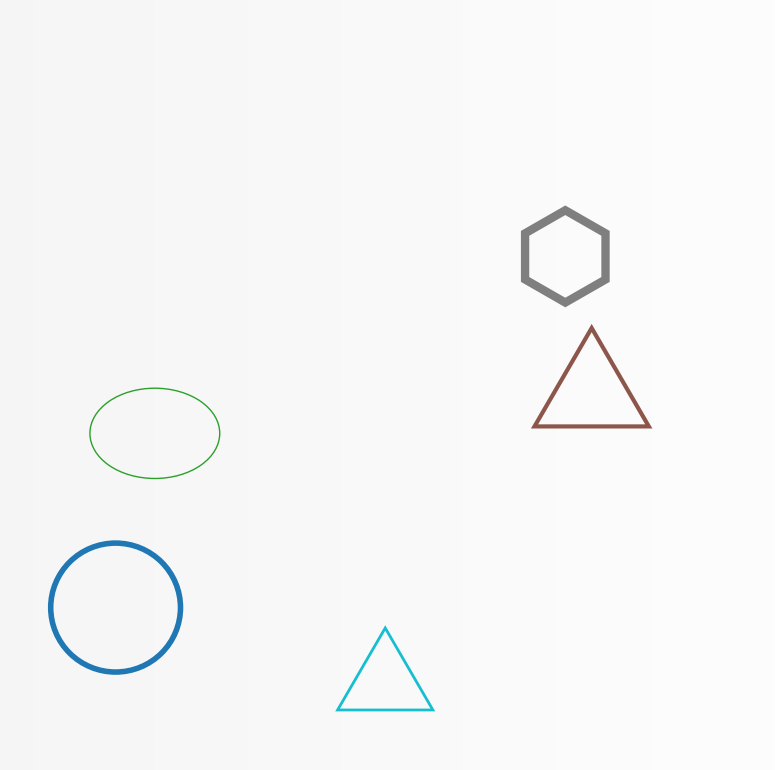[{"shape": "circle", "thickness": 2, "radius": 0.42, "center": [0.149, 0.211]}, {"shape": "oval", "thickness": 0.5, "radius": 0.42, "center": [0.2, 0.437]}, {"shape": "triangle", "thickness": 1.5, "radius": 0.43, "center": [0.763, 0.489]}, {"shape": "hexagon", "thickness": 3, "radius": 0.3, "center": [0.729, 0.667]}, {"shape": "triangle", "thickness": 1, "radius": 0.35, "center": [0.497, 0.113]}]